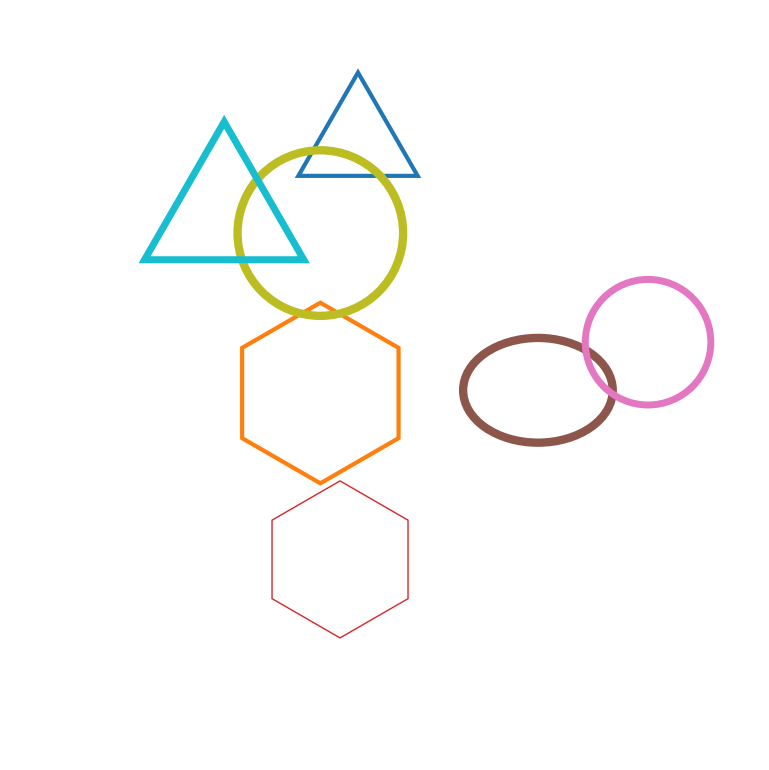[{"shape": "triangle", "thickness": 1.5, "radius": 0.45, "center": [0.465, 0.816]}, {"shape": "hexagon", "thickness": 1.5, "radius": 0.59, "center": [0.416, 0.49]}, {"shape": "hexagon", "thickness": 0.5, "radius": 0.51, "center": [0.442, 0.273]}, {"shape": "oval", "thickness": 3, "radius": 0.49, "center": [0.699, 0.493]}, {"shape": "circle", "thickness": 2.5, "radius": 0.41, "center": [0.842, 0.556]}, {"shape": "circle", "thickness": 3, "radius": 0.54, "center": [0.416, 0.697]}, {"shape": "triangle", "thickness": 2.5, "radius": 0.6, "center": [0.291, 0.722]}]